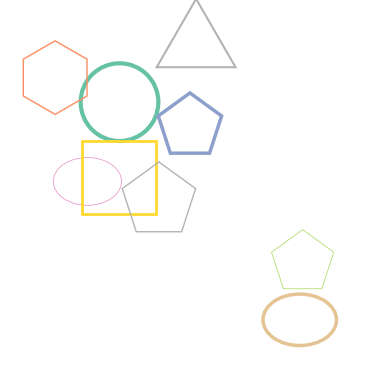[{"shape": "circle", "thickness": 3, "radius": 0.5, "center": [0.31, 0.735]}, {"shape": "hexagon", "thickness": 1, "radius": 0.48, "center": [0.143, 0.798]}, {"shape": "pentagon", "thickness": 2.5, "radius": 0.43, "center": [0.493, 0.672]}, {"shape": "oval", "thickness": 0.5, "radius": 0.44, "center": [0.227, 0.529]}, {"shape": "pentagon", "thickness": 0.5, "radius": 0.42, "center": [0.786, 0.319]}, {"shape": "square", "thickness": 2, "radius": 0.48, "center": [0.309, 0.539]}, {"shape": "oval", "thickness": 2.5, "radius": 0.48, "center": [0.779, 0.169]}, {"shape": "triangle", "thickness": 1.5, "radius": 0.59, "center": [0.509, 0.885]}, {"shape": "pentagon", "thickness": 1, "radius": 0.5, "center": [0.413, 0.479]}]